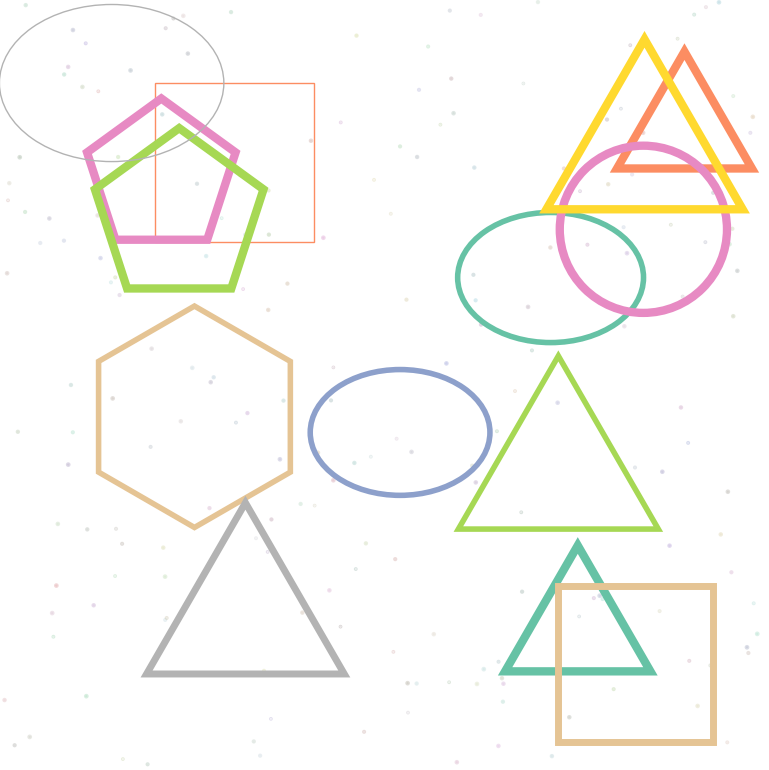[{"shape": "triangle", "thickness": 3, "radius": 0.54, "center": [0.75, 0.183]}, {"shape": "oval", "thickness": 2, "radius": 0.6, "center": [0.715, 0.64]}, {"shape": "square", "thickness": 0.5, "radius": 0.52, "center": [0.304, 0.789]}, {"shape": "triangle", "thickness": 3, "radius": 0.51, "center": [0.889, 0.832]}, {"shape": "oval", "thickness": 2, "radius": 0.58, "center": [0.52, 0.438]}, {"shape": "pentagon", "thickness": 3, "radius": 0.51, "center": [0.209, 0.771]}, {"shape": "circle", "thickness": 3, "radius": 0.54, "center": [0.836, 0.702]}, {"shape": "pentagon", "thickness": 3, "radius": 0.58, "center": [0.233, 0.718]}, {"shape": "triangle", "thickness": 2, "radius": 0.75, "center": [0.725, 0.388]}, {"shape": "triangle", "thickness": 3, "radius": 0.74, "center": [0.837, 0.802]}, {"shape": "square", "thickness": 2.5, "radius": 0.51, "center": [0.825, 0.138]}, {"shape": "hexagon", "thickness": 2, "radius": 0.72, "center": [0.253, 0.459]}, {"shape": "oval", "thickness": 0.5, "radius": 0.73, "center": [0.145, 0.892]}, {"shape": "triangle", "thickness": 2.5, "radius": 0.74, "center": [0.319, 0.199]}]